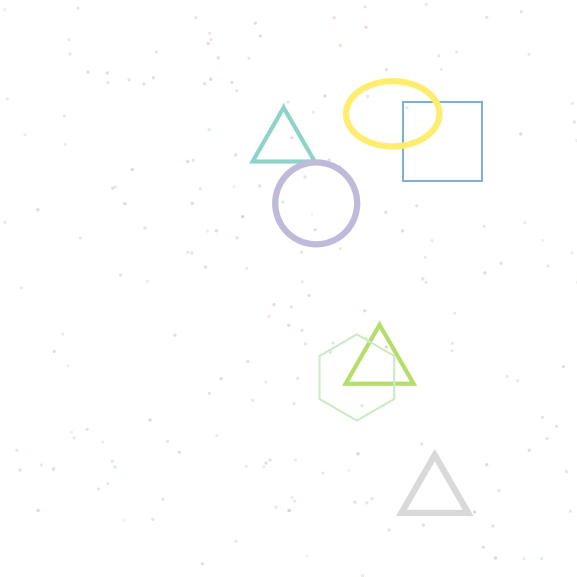[{"shape": "triangle", "thickness": 2, "radius": 0.31, "center": [0.491, 0.751]}, {"shape": "circle", "thickness": 3, "radius": 0.35, "center": [0.548, 0.647]}, {"shape": "square", "thickness": 1, "radius": 0.34, "center": [0.767, 0.754]}, {"shape": "triangle", "thickness": 2, "radius": 0.34, "center": [0.657, 0.369]}, {"shape": "triangle", "thickness": 3, "radius": 0.33, "center": [0.753, 0.144]}, {"shape": "hexagon", "thickness": 1, "radius": 0.37, "center": [0.618, 0.345]}, {"shape": "oval", "thickness": 3, "radius": 0.4, "center": [0.68, 0.802]}]